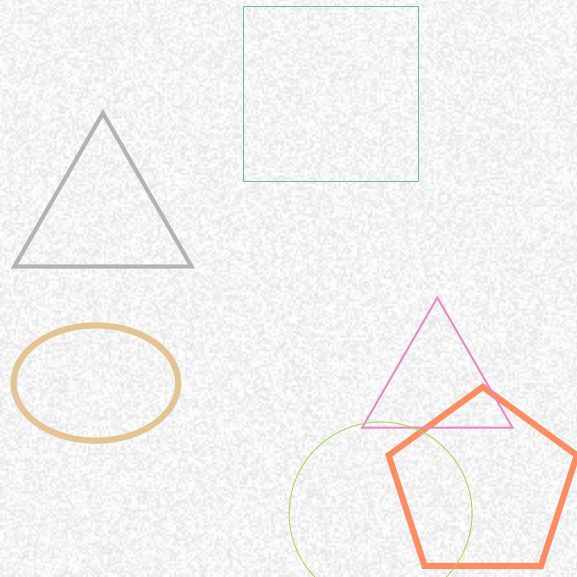[{"shape": "square", "thickness": 0.5, "radius": 0.76, "center": [0.572, 0.837]}, {"shape": "pentagon", "thickness": 3, "radius": 0.86, "center": [0.836, 0.158]}, {"shape": "triangle", "thickness": 1, "radius": 0.75, "center": [0.757, 0.334]}, {"shape": "circle", "thickness": 0.5, "radius": 0.79, "center": [0.659, 0.11]}, {"shape": "oval", "thickness": 3, "radius": 0.71, "center": [0.166, 0.336]}, {"shape": "triangle", "thickness": 2, "radius": 0.89, "center": [0.178, 0.626]}]